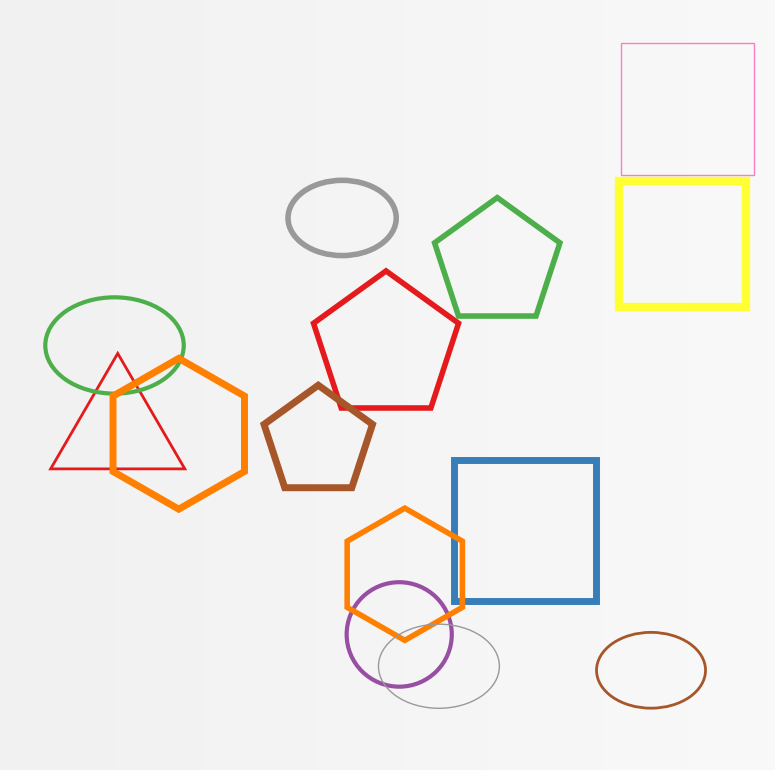[{"shape": "triangle", "thickness": 1, "radius": 0.5, "center": [0.152, 0.441]}, {"shape": "pentagon", "thickness": 2, "radius": 0.49, "center": [0.498, 0.55]}, {"shape": "square", "thickness": 2.5, "radius": 0.46, "center": [0.677, 0.311]}, {"shape": "pentagon", "thickness": 2, "radius": 0.43, "center": [0.642, 0.658]}, {"shape": "oval", "thickness": 1.5, "radius": 0.45, "center": [0.148, 0.551]}, {"shape": "circle", "thickness": 1.5, "radius": 0.34, "center": [0.515, 0.176]}, {"shape": "hexagon", "thickness": 2, "radius": 0.43, "center": [0.522, 0.254]}, {"shape": "hexagon", "thickness": 2.5, "radius": 0.49, "center": [0.231, 0.437]}, {"shape": "square", "thickness": 3, "radius": 0.41, "center": [0.88, 0.683]}, {"shape": "oval", "thickness": 1, "radius": 0.35, "center": [0.84, 0.13]}, {"shape": "pentagon", "thickness": 2.5, "radius": 0.37, "center": [0.411, 0.426]}, {"shape": "square", "thickness": 0.5, "radius": 0.43, "center": [0.887, 0.858]}, {"shape": "oval", "thickness": 0.5, "radius": 0.39, "center": [0.566, 0.135]}, {"shape": "oval", "thickness": 2, "radius": 0.35, "center": [0.441, 0.717]}]